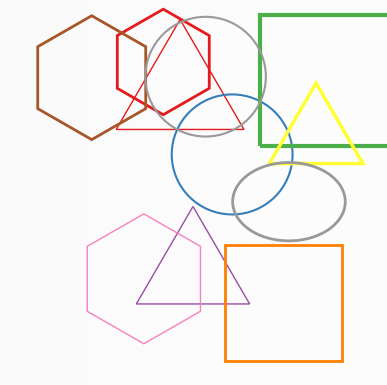[{"shape": "triangle", "thickness": 1, "radius": 0.95, "center": [0.465, 0.759]}, {"shape": "hexagon", "thickness": 2, "radius": 0.69, "center": [0.421, 0.839]}, {"shape": "circle", "thickness": 1.5, "radius": 0.78, "center": [0.599, 0.599]}, {"shape": "square", "thickness": 3, "radius": 0.85, "center": [0.841, 0.791]}, {"shape": "triangle", "thickness": 1, "radius": 0.84, "center": [0.498, 0.295]}, {"shape": "square", "thickness": 2, "radius": 0.75, "center": [0.731, 0.214]}, {"shape": "triangle", "thickness": 2.5, "radius": 0.7, "center": [0.816, 0.645]}, {"shape": "hexagon", "thickness": 2, "radius": 0.8, "center": [0.237, 0.798]}, {"shape": "hexagon", "thickness": 1, "radius": 0.84, "center": [0.371, 0.276]}, {"shape": "oval", "thickness": 2, "radius": 0.73, "center": [0.746, 0.476]}, {"shape": "circle", "thickness": 1.5, "radius": 0.78, "center": [0.531, 0.801]}]